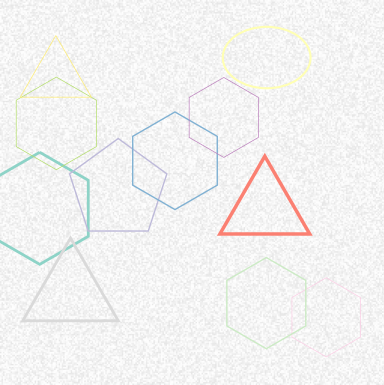[{"shape": "hexagon", "thickness": 2, "radius": 0.73, "center": [0.103, 0.459]}, {"shape": "oval", "thickness": 1.5, "radius": 0.57, "center": [0.693, 0.851]}, {"shape": "pentagon", "thickness": 1, "radius": 0.66, "center": [0.307, 0.507]}, {"shape": "triangle", "thickness": 2.5, "radius": 0.67, "center": [0.688, 0.46]}, {"shape": "hexagon", "thickness": 1, "radius": 0.63, "center": [0.455, 0.582]}, {"shape": "hexagon", "thickness": 0.5, "radius": 0.6, "center": [0.146, 0.68]}, {"shape": "hexagon", "thickness": 0.5, "radius": 0.51, "center": [0.847, 0.176]}, {"shape": "triangle", "thickness": 2, "radius": 0.72, "center": [0.183, 0.238]}, {"shape": "hexagon", "thickness": 0.5, "radius": 0.52, "center": [0.581, 0.695]}, {"shape": "hexagon", "thickness": 1, "radius": 0.59, "center": [0.692, 0.213]}, {"shape": "triangle", "thickness": 0.5, "radius": 0.53, "center": [0.145, 0.801]}]